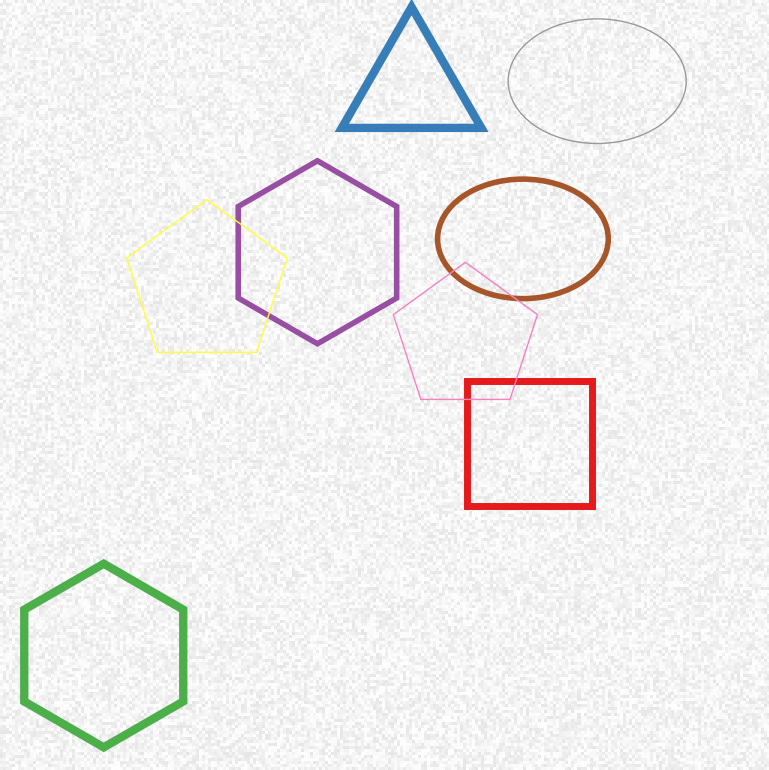[{"shape": "square", "thickness": 2.5, "radius": 0.4, "center": [0.688, 0.424]}, {"shape": "triangle", "thickness": 3, "radius": 0.52, "center": [0.535, 0.886]}, {"shape": "hexagon", "thickness": 3, "radius": 0.6, "center": [0.135, 0.149]}, {"shape": "hexagon", "thickness": 2, "radius": 0.59, "center": [0.412, 0.672]}, {"shape": "pentagon", "thickness": 0.5, "radius": 0.55, "center": [0.269, 0.631]}, {"shape": "oval", "thickness": 2, "radius": 0.55, "center": [0.679, 0.69]}, {"shape": "pentagon", "thickness": 0.5, "radius": 0.49, "center": [0.604, 0.561]}, {"shape": "oval", "thickness": 0.5, "radius": 0.58, "center": [0.776, 0.895]}]